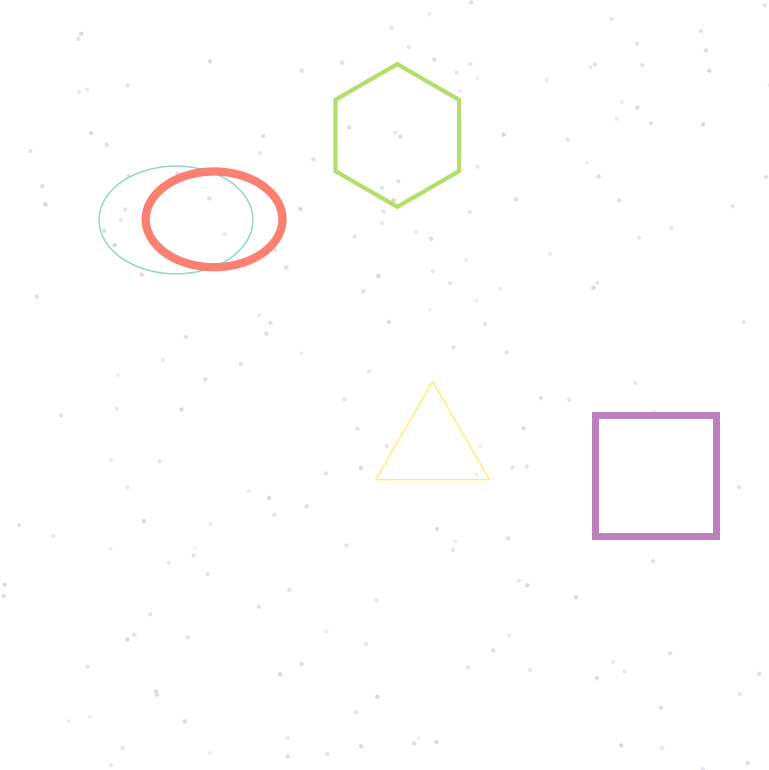[{"shape": "oval", "thickness": 0.5, "radius": 0.5, "center": [0.229, 0.714]}, {"shape": "oval", "thickness": 3, "radius": 0.44, "center": [0.278, 0.715]}, {"shape": "hexagon", "thickness": 1.5, "radius": 0.46, "center": [0.516, 0.824]}, {"shape": "square", "thickness": 2.5, "radius": 0.39, "center": [0.852, 0.383]}, {"shape": "triangle", "thickness": 0.5, "radius": 0.43, "center": [0.562, 0.42]}]